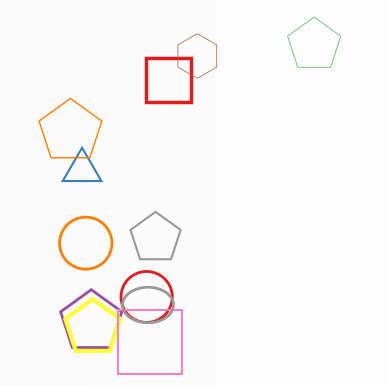[{"shape": "square", "thickness": 2.5, "radius": 0.29, "center": [0.435, 0.792]}, {"shape": "circle", "thickness": 2, "radius": 0.33, "center": [0.378, 0.229]}, {"shape": "triangle", "thickness": 1.5, "radius": 0.29, "center": [0.212, 0.559]}, {"shape": "pentagon", "thickness": 0.5, "radius": 0.36, "center": [0.811, 0.884]}, {"shape": "pentagon", "thickness": 2, "radius": 0.42, "center": [0.236, 0.164]}, {"shape": "circle", "thickness": 2, "radius": 0.34, "center": [0.221, 0.368]}, {"shape": "pentagon", "thickness": 1, "radius": 0.43, "center": [0.182, 0.659]}, {"shape": "pentagon", "thickness": 3, "radius": 0.37, "center": [0.239, 0.149]}, {"shape": "hexagon", "thickness": 0.5, "radius": 0.29, "center": [0.509, 0.855]}, {"shape": "square", "thickness": 1.5, "radius": 0.42, "center": [0.387, 0.111]}, {"shape": "pentagon", "thickness": 1.5, "radius": 0.34, "center": [0.401, 0.382]}, {"shape": "oval", "thickness": 2, "radius": 0.33, "center": [0.382, 0.208]}]